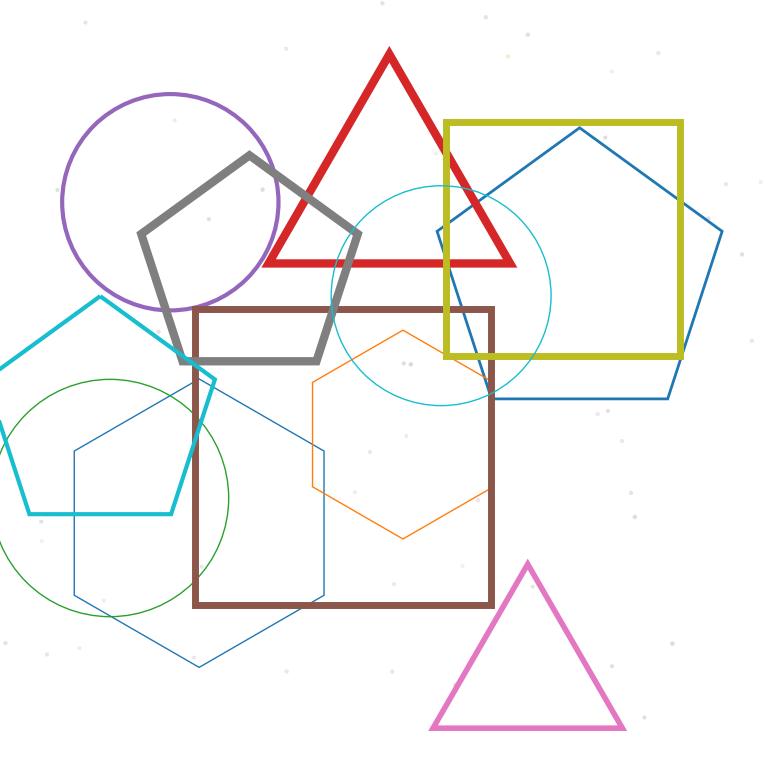[{"shape": "pentagon", "thickness": 1, "radius": 0.97, "center": [0.753, 0.639]}, {"shape": "hexagon", "thickness": 0.5, "radius": 0.94, "center": [0.259, 0.321]}, {"shape": "hexagon", "thickness": 0.5, "radius": 0.68, "center": [0.523, 0.436]}, {"shape": "circle", "thickness": 0.5, "radius": 0.77, "center": [0.143, 0.353]}, {"shape": "triangle", "thickness": 3, "radius": 0.91, "center": [0.506, 0.748]}, {"shape": "circle", "thickness": 1.5, "radius": 0.7, "center": [0.221, 0.737]}, {"shape": "square", "thickness": 2.5, "radius": 0.96, "center": [0.446, 0.407]}, {"shape": "triangle", "thickness": 2, "radius": 0.71, "center": [0.685, 0.125]}, {"shape": "pentagon", "thickness": 3, "radius": 0.74, "center": [0.324, 0.65]}, {"shape": "square", "thickness": 2.5, "radius": 0.76, "center": [0.731, 0.69]}, {"shape": "circle", "thickness": 0.5, "radius": 0.71, "center": [0.573, 0.616]}, {"shape": "pentagon", "thickness": 1.5, "radius": 0.78, "center": [0.13, 0.459]}]